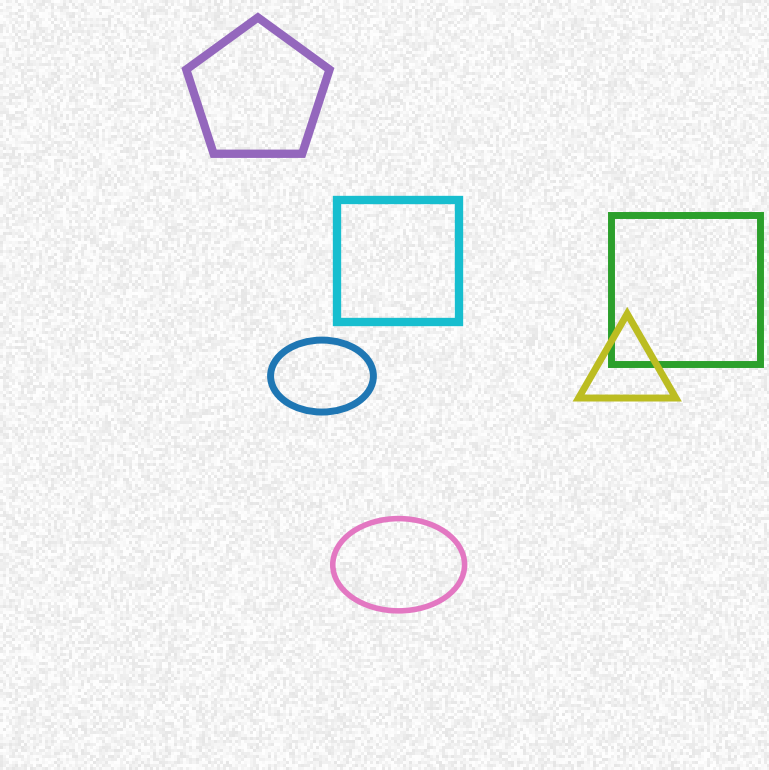[{"shape": "oval", "thickness": 2.5, "radius": 0.33, "center": [0.418, 0.512]}, {"shape": "square", "thickness": 2.5, "radius": 0.48, "center": [0.89, 0.624]}, {"shape": "pentagon", "thickness": 3, "radius": 0.49, "center": [0.335, 0.879]}, {"shape": "oval", "thickness": 2, "radius": 0.43, "center": [0.518, 0.267]}, {"shape": "triangle", "thickness": 2.5, "radius": 0.36, "center": [0.815, 0.52]}, {"shape": "square", "thickness": 3, "radius": 0.4, "center": [0.517, 0.662]}]